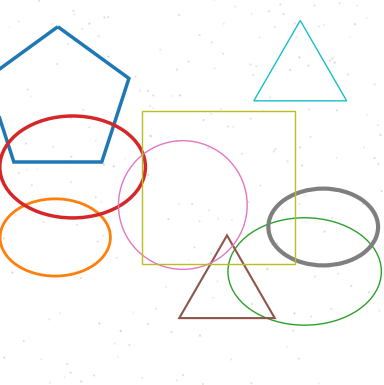[{"shape": "pentagon", "thickness": 2.5, "radius": 0.97, "center": [0.15, 0.736]}, {"shape": "oval", "thickness": 2, "radius": 0.72, "center": [0.144, 0.383]}, {"shape": "oval", "thickness": 1, "radius": 1.0, "center": [0.791, 0.295]}, {"shape": "oval", "thickness": 2.5, "radius": 0.95, "center": [0.189, 0.566]}, {"shape": "triangle", "thickness": 1.5, "radius": 0.72, "center": [0.59, 0.245]}, {"shape": "circle", "thickness": 1, "radius": 0.84, "center": [0.475, 0.467]}, {"shape": "oval", "thickness": 3, "radius": 0.71, "center": [0.84, 0.41]}, {"shape": "square", "thickness": 1, "radius": 0.99, "center": [0.568, 0.513]}, {"shape": "triangle", "thickness": 1, "radius": 0.7, "center": [0.78, 0.808]}]